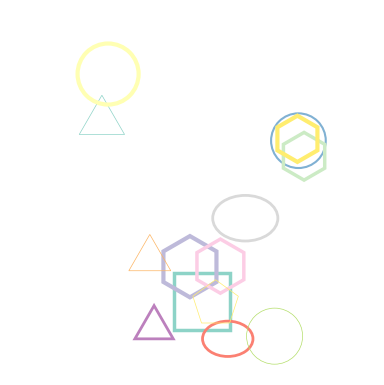[{"shape": "triangle", "thickness": 0.5, "radius": 0.34, "center": [0.265, 0.685]}, {"shape": "square", "thickness": 2.5, "radius": 0.37, "center": [0.525, 0.217]}, {"shape": "circle", "thickness": 3, "radius": 0.4, "center": [0.281, 0.808]}, {"shape": "hexagon", "thickness": 3, "radius": 0.4, "center": [0.493, 0.307]}, {"shape": "oval", "thickness": 2, "radius": 0.33, "center": [0.592, 0.12]}, {"shape": "circle", "thickness": 1.5, "radius": 0.36, "center": [0.775, 0.635]}, {"shape": "triangle", "thickness": 0.5, "radius": 0.31, "center": [0.389, 0.328]}, {"shape": "circle", "thickness": 0.5, "radius": 0.36, "center": [0.713, 0.127]}, {"shape": "hexagon", "thickness": 2.5, "radius": 0.35, "center": [0.572, 0.309]}, {"shape": "oval", "thickness": 2, "radius": 0.42, "center": [0.637, 0.433]}, {"shape": "triangle", "thickness": 2, "radius": 0.29, "center": [0.4, 0.149]}, {"shape": "hexagon", "thickness": 2.5, "radius": 0.31, "center": [0.79, 0.594]}, {"shape": "hexagon", "thickness": 3, "radius": 0.3, "center": [0.773, 0.639]}, {"shape": "pentagon", "thickness": 0.5, "radius": 0.31, "center": [0.56, 0.211]}]